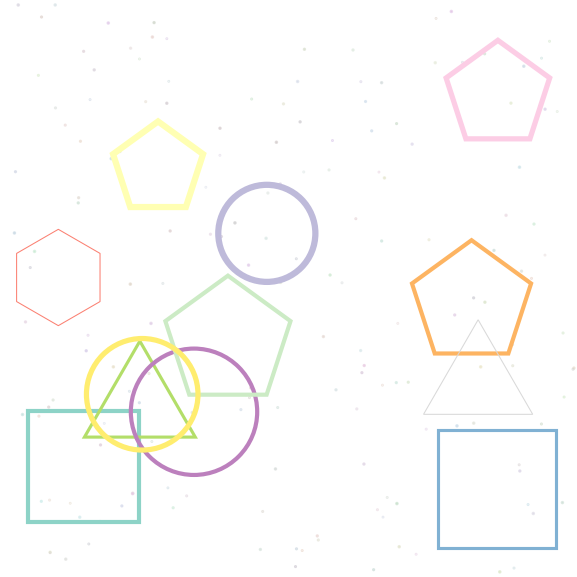[{"shape": "square", "thickness": 2, "radius": 0.48, "center": [0.145, 0.191]}, {"shape": "pentagon", "thickness": 3, "radius": 0.41, "center": [0.274, 0.707]}, {"shape": "circle", "thickness": 3, "radius": 0.42, "center": [0.462, 0.595]}, {"shape": "hexagon", "thickness": 0.5, "radius": 0.42, "center": [0.101, 0.519]}, {"shape": "square", "thickness": 1.5, "radius": 0.51, "center": [0.861, 0.152]}, {"shape": "pentagon", "thickness": 2, "radius": 0.54, "center": [0.817, 0.475]}, {"shape": "triangle", "thickness": 1.5, "radius": 0.55, "center": [0.242, 0.298]}, {"shape": "pentagon", "thickness": 2.5, "radius": 0.47, "center": [0.862, 0.835]}, {"shape": "triangle", "thickness": 0.5, "radius": 0.55, "center": [0.828, 0.336]}, {"shape": "circle", "thickness": 2, "radius": 0.55, "center": [0.336, 0.286]}, {"shape": "pentagon", "thickness": 2, "radius": 0.57, "center": [0.395, 0.408]}, {"shape": "circle", "thickness": 2.5, "radius": 0.48, "center": [0.246, 0.316]}]